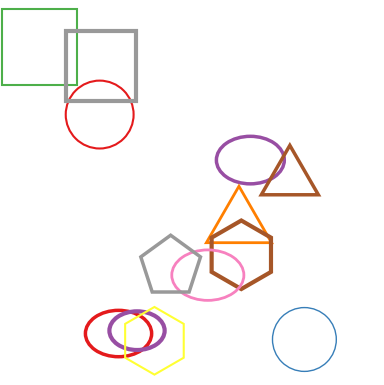[{"shape": "circle", "thickness": 1.5, "radius": 0.44, "center": [0.259, 0.702]}, {"shape": "oval", "thickness": 2.5, "radius": 0.43, "center": [0.308, 0.134]}, {"shape": "circle", "thickness": 1, "radius": 0.41, "center": [0.791, 0.118]}, {"shape": "square", "thickness": 1.5, "radius": 0.49, "center": [0.103, 0.878]}, {"shape": "oval", "thickness": 3, "radius": 0.36, "center": [0.356, 0.141]}, {"shape": "oval", "thickness": 2.5, "radius": 0.44, "center": [0.65, 0.584]}, {"shape": "triangle", "thickness": 2, "radius": 0.49, "center": [0.621, 0.419]}, {"shape": "hexagon", "thickness": 1.5, "radius": 0.44, "center": [0.401, 0.115]}, {"shape": "hexagon", "thickness": 3, "radius": 0.45, "center": [0.627, 0.338]}, {"shape": "triangle", "thickness": 2.5, "radius": 0.43, "center": [0.753, 0.537]}, {"shape": "oval", "thickness": 2, "radius": 0.47, "center": [0.54, 0.285]}, {"shape": "pentagon", "thickness": 2.5, "radius": 0.41, "center": [0.443, 0.307]}, {"shape": "square", "thickness": 3, "radius": 0.46, "center": [0.262, 0.829]}]